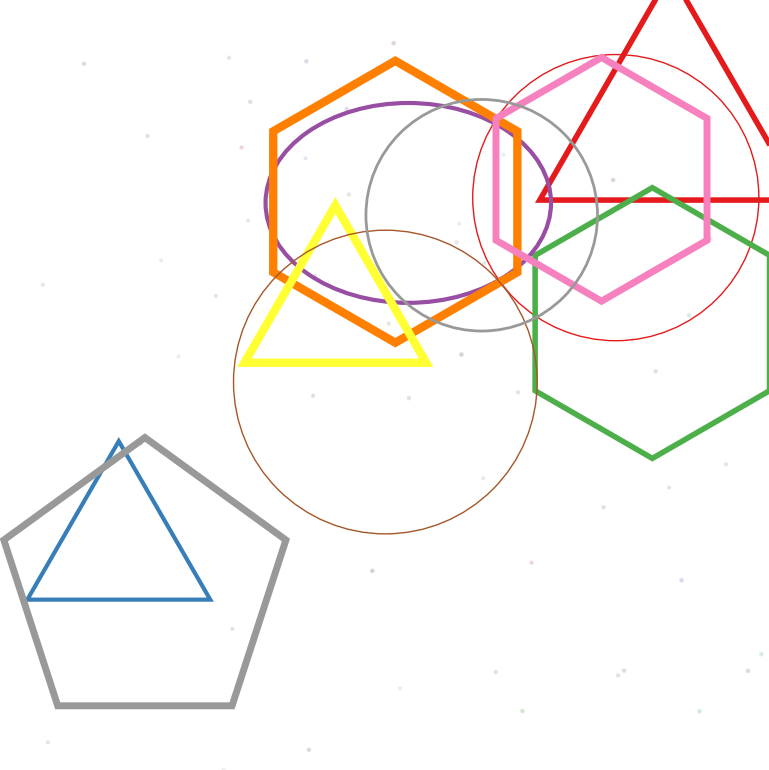[{"shape": "triangle", "thickness": 2, "radius": 0.98, "center": [0.871, 0.838]}, {"shape": "circle", "thickness": 0.5, "radius": 0.93, "center": [0.8, 0.743]}, {"shape": "triangle", "thickness": 1.5, "radius": 0.69, "center": [0.154, 0.29]}, {"shape": "hexagon", "thickness": 2, "radius": 0.88, "center": [0.847, 0.58]}, {"shape": "oval", "thickness": 1.5, "radius": 0.93, "center": [0.53, 0.736]}, {"shape": "hexagon", "thickness": 3, "radius": 0.92, "center": [0.513, 0.738]}, {"shape": "triangle", "thickness": 3, "radius": 0.68, "center": [0.435, 0.597]}, {"shape": "circle", "thickness": 0.5, "radius": 0.99, "center": [0.5, 0.504]}, {"shape": "hexagon", "thickness": 2.5, "radius": 0.79, "center": [0.781, 0.767]}, {"shape": "pentagon", "thickness": 2.5, "radius": 0.96, "center": [0.188, 0.239]}, {"shape": "circle", "thickness": 1, "radius": 0.75, "center": [0.626, 0.72]}]